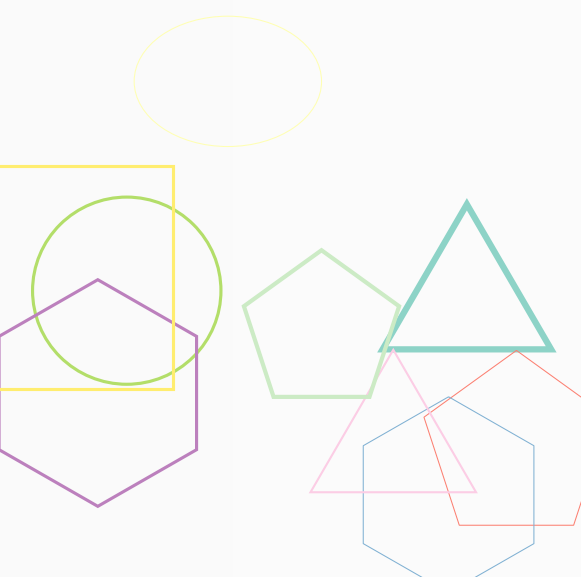[{"shape": "triangle", "thickness": 3, "radius": 0.84, "center": [0.803, 0.478]}, {"shape": "oval", "thickness": 0.5, "radius": 0.81, "center": [0.392, 0.858]}, {"shape": "pentagon", "thickness": 0.5, "radius": 0.84, "center": [0.889, 0.225]}, {"shape": "hexagon", "thickness": 0.5, "radius": 0.85, "center": [0.772, 0.143]}, {"shape": "circle", "thickness": 1.5, "radius": 0.81, "center": [0.218, 0.496]}, {"shape": "triangle", "thickness": 1, "radius": 0.82, "center": [0.677, 0.229]}, {"shape": "hexagon", "thickness": 1.5, "radius": 0.98, "center": [0.168, 0.319]}, {"shape": "pentagon", "thickness": 2, "radius": 0.7, "center": [0.553, 0.425]}, {"shape": "square", "thickness": 1.5, "radius": 0.96, "center": [0.105, 0.519]}]